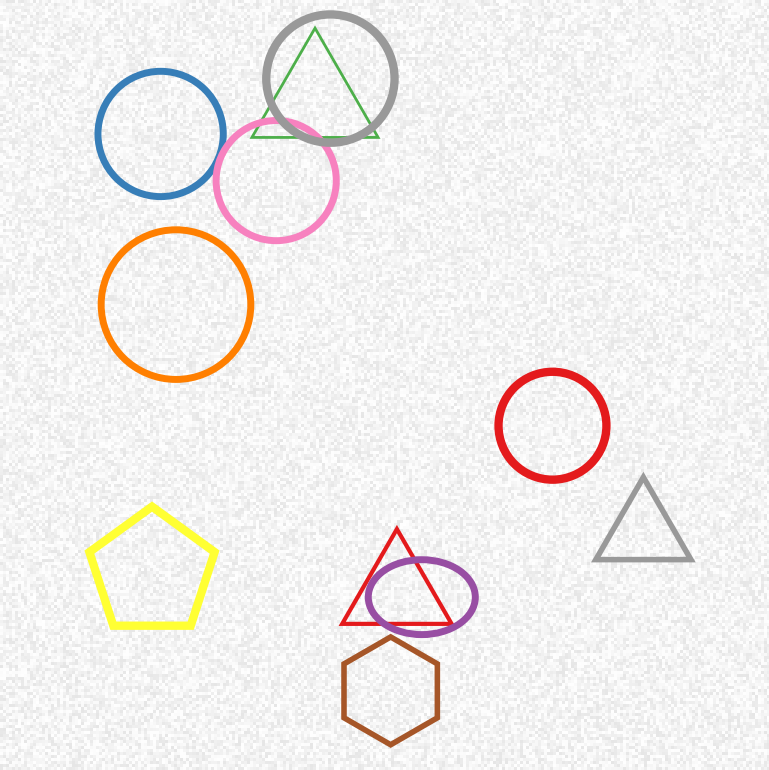[{"shape": "triangle", "thickness": 1.5, "radius": 0.41, "center": [0.515, 0.231]}, {"shape": "circle", "thickness": 3, "radius": 0.35, "center": [0.718, 0.447]}, {"shape": "circle", "thickness": 2.5, "radius": 0.41, "center": [0.209, 0.826]}, {"shape": "triangle", "thickness": 1, "radius": 0.47, "center": [0.409, 0.869]}, {"shape": "oval", "thickness": 2.5, "radius": 0.35, "center": [0.548, 0.224]}, {"shape": "circle", "thickness": 2.5, "radius": 0.49, "center": [0.229, 0.604]}, {"shape": "pentagon", "thickness": 3, "radius": 0.43, "center": [0.197, 0.257]}, {"shape": "hexagon", "thickness": 2, "radius": 0.35, "center": [0.507, 0.103]}, {"shape": "circle", "thickness": 2.5, "radius": 0.39, "center": [0.359, 0.765]}, {"shape": "triangle", "thickness": 2, "radius": 0.36, "center": [0.836, 0.309]}, {"shape": "circle", "thickness": 3, "radius": 0.42, "center": [0.429, 0.898]}]